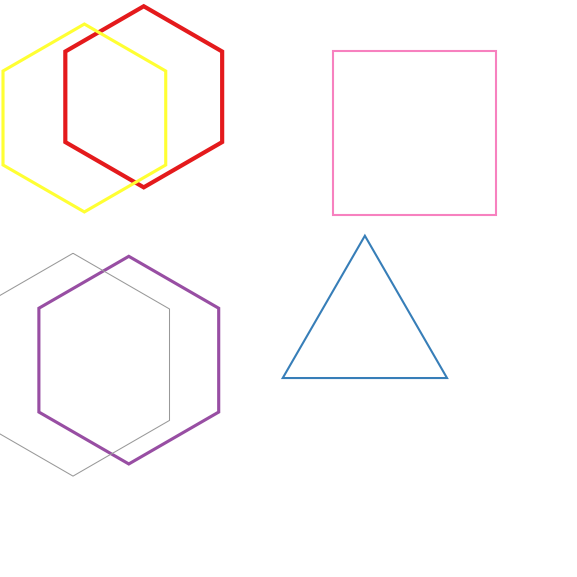[{"shape": "hexagon", "thickness": 2, "radius": 0.78, "center": [0.249, 0.832]}, {"shape": "triangle", "thickness": 1, "radius": 0.82, "center": [0.632, 0.427]}, {"shape": "hexagon", "thickness": 1.5, "radius": 0.9, "center": [0.223, 0.376]}, {"shape": "hexagon", "thickness": 1.5, "radius": 0.81, "center": [0.146, 0.795]}, {"shape": "square", "thickness": 1, "radius": 0.71, "center": [0.718, 0.769]}, {"shape": "hexagon", "thickness": 0.5, "radius": 0.96, "center": [0.126, 0.368]}]